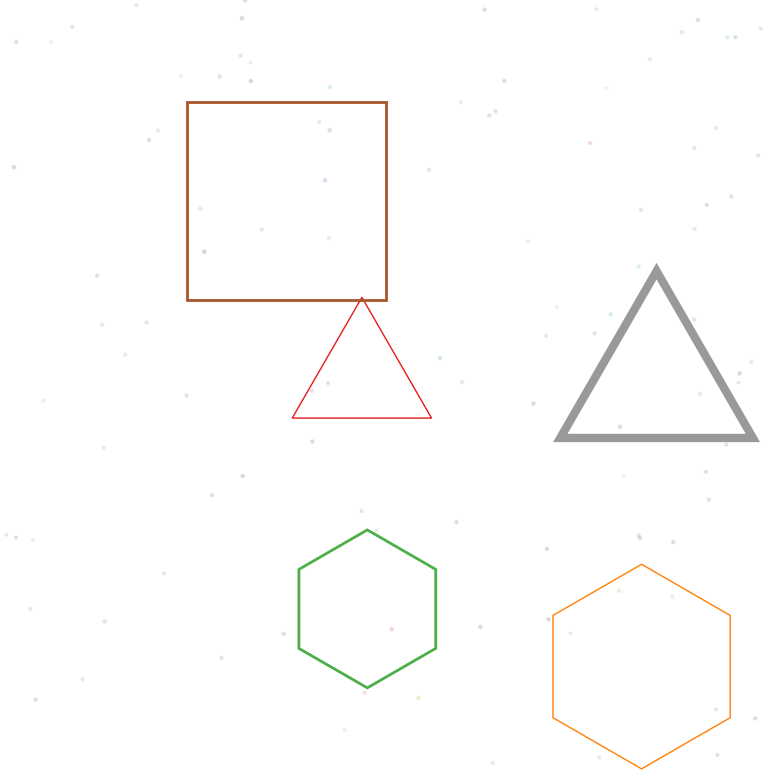[{"shape": "triangle", "thickness": 0.5, "radius": 0.52, "center": [0.47, 0.509]}, {"shape": "hexagon", "thickness": 1, "radius": 0.51, "center": [0.477, 0.209]}, {"shape": "hexagon", "thickness": 0.5, "radius": 0.66, "center": [0.833, 0.134]}, {"shape": "square", "thickness": 1, "radius": 0.64, "center": [0.372, 0.739]}, {"shape": "triangle", "thickness": 3, "radius": 0.72, "center": [0.853, 0.503]}]